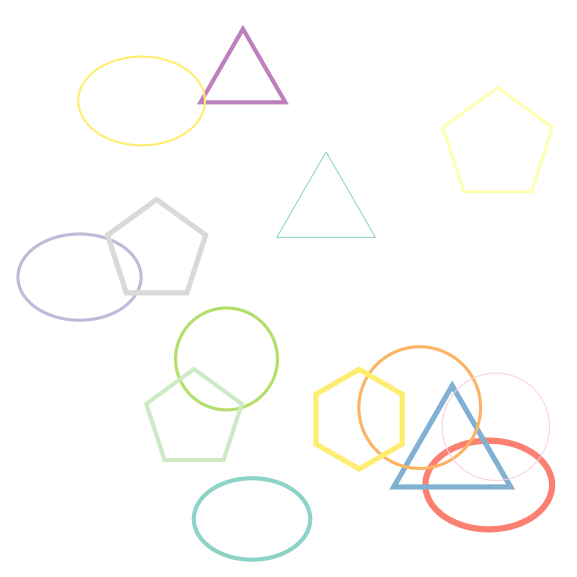[{"shape": "triangle", "thickness": 0.5, "radius": 0.49, "center": [0.565, 0.637]}, {"shape": "oval", "thickness": 2, "radius": 0.5, "center": [0.436, 0.101]}, {"shape": "pentagon", "thickness": 1.5, "radius": 0.5, "center": [0.862, 0.748]}, {"shape": "oval", "thickness": 1.5, "radius": 0.53, "center": [0.138, 0.519]}, {"shape": "oval", "thickness": 3, "radius": 0.55, "center": [0.846, 0.159]}, {"shape": "triangle", "thickness": 2.5, "radius": 0.58, "center": [0.783, 0.214]}, {"shape": "circle", "thickness": 1.5, "radius": 0.53, "center": [0.727, 0.293]}, {"shape": "circle", "thickness": 1.5, "radius": 0.44, "center": [0.392, 0.378]}, {"shape": "circle", "thickness": 0.5, "radius": 0.46, "center": [0.859, 0.26]}, {"shape": "pentagon", "thickness": 2.5, "radius": 0.45, "center": [0.271, 0.564]}, {"shape": "triangle", "thickness": 2, "radius": 0.42, "center": [0.421, 0.864]}, {"shape": "pentagon", "thickness": 2, "radius": 0.43, "center": [0.336, 0.273]}, {"shape": "oval", "thickness": 1, "radius": 0.55, "center": [0.245, 0.824]}, {"shape": "hexagon", "thickness": 2.5, "radius": 0.43, "center": [0.622, 0.273]}]